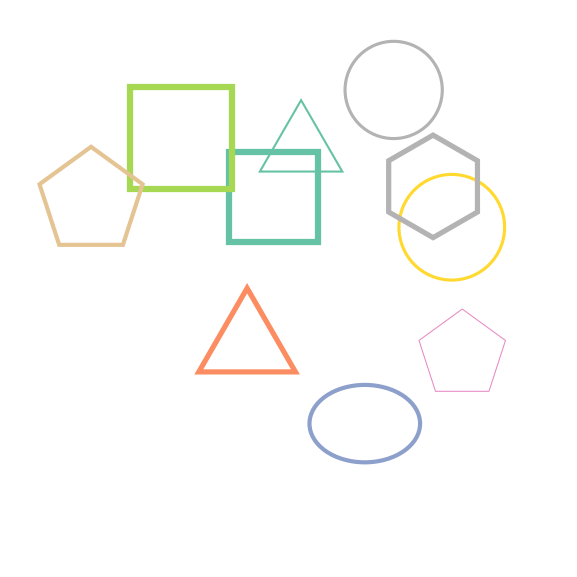[{"shape": "triangle", "thickness": 1, "radius": 0.41, "center": [0.521, 0.743]}, {"shape": "square", "thickness": 3, "radius": 0.39, "center": [0.474, 0.658]}, {"shape": "triangle", "thickness": 2.5, "radius": 0.48, "center": [0.428, 0.403]}, {"shape": "oval", "thickness": 2, "radius": 0.48, "center": [0.632, 0.266]}, {"shape": "pentagon", "thickness": 0.5, "radius": 0.39, "center": [0.8, 0.385]}, {"shape": "square", "thickness": 3, "radius": 0.44, "center": [0.313, 0.76]}, {"shape": "circle", "thickness": 1.5, "radius": 0.46, "center": [0.782, 0.606]}, {"shape": "pentagon", "thickness": 2, "radius": 0.47, "center": [0.158, 0.651]}, {"shape": "hexagon", "thickness": 2.5, "radius": 0.44, "center": [0.75, 0.676]}, {"shape": "circle", "thickness": 1.5, "radius": 0.42, "center": [0.682, 0.843]}]